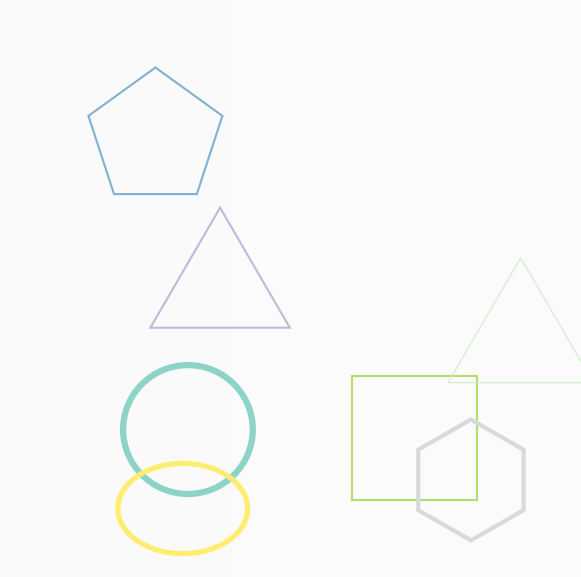[{"shape": "circle", "thickness": 3, "radius": 0.56, "center": [0.323, 0.255]}, {"shape": "triangle", "thickness": 1, "radius": 0.69, "center": [0.379, 0.501]}, {"shape": "pentagon", "thickness": 1, "radius": 0.61, "center": [0.267, 0.761]}, {"shape": "square", "thickness": 1, "radius": 0.54, "center": [0.713, 0.24]}, {"shape": "hexagon", "thickness": 2, "radius": 0.52, "center": [0.81, 0.168]}, {"shape": "triangle", "thickness": 0.5, "radius": 0.72, "center": [0.896, 0.409]}, {"shape": "oval", "thickness": 2.5, "radius": 0.56, "center": [0.314, 0.119]}]